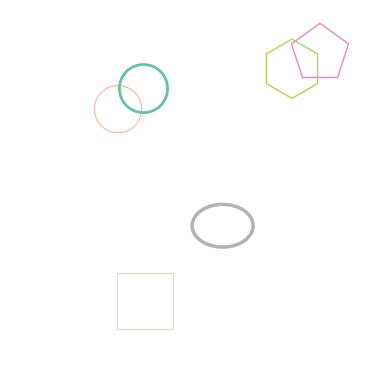[{"shape": "circle", "thickness": 2, "radius": 0.31, "center": [0.373, 0.77]}, {"shape": "circle", "thickness": 0.5, "radius": 0.31, "center": [0.307, 0.716]}, {"shape": "pentagon", "thickness": 1, "radius": 0.39, "center": [0.831, 0.862]}, {"shape": "hexagon", "thickness": 1, "radius": 0.38, "center": [0.758, 0.821]}, {"shape": "square", "thickness": 0.5, "radius": 0.37, "center": [0.377, 0.218]}, {"shape": "oval", "thickness": 2.5, "radius": 0.4, "center": [0.578, 0.414]}]